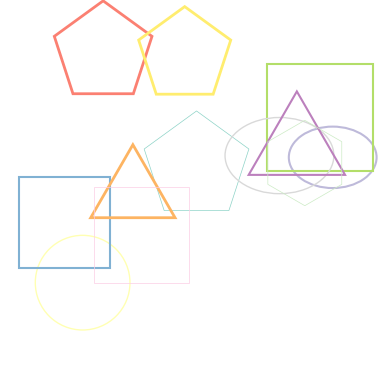[{"shape": "pentagon", "thickness": 0.5, "radius": 0.72, "center": [0.51, 0.569]}, {"shape": "circle", "thickness": 1, "radius": 0.61, "center": [0.215, 0.266]}, {"shape": "oval", "thickness": 1.5, "radius": 0.57, "center": [0.864, 0.591]}, {"shape": "pentagon", "thickness": 2, "radius": 0.67, "center": [0.268, 0.864]}, {"shape": "square", "thickness": 1.5, "radius": 0.59, "center": [0.168, 0.422]}, {"shape": "triangle", "thickness": 2, "radius": 0.63, "center": [0.345, 0.498]}, {"shape": "square", "thickness": 1.5, "radius": 0.69, "center": [0.831, 0.696]}, {"shape": "square", "thickness": 0.5, "radius": 0.62, "center": [0.368, 0.39]}, {"shape": "oval", "thickness": 1, "radius": 0.71, "center": [0.726, 0.596]}, {"shape": "triangle", "thickness": 1.5, "radius": 0.72, "center": [0.771, 0.618]}, {"shape": "hexagon", "thickness": 0.5, "radius": 0.55, "center": [0.792, 0.577]}, {"shape": "pentagon", "thickness": 2, "radius": 0.63, "center": [0.48, 0.857]}]